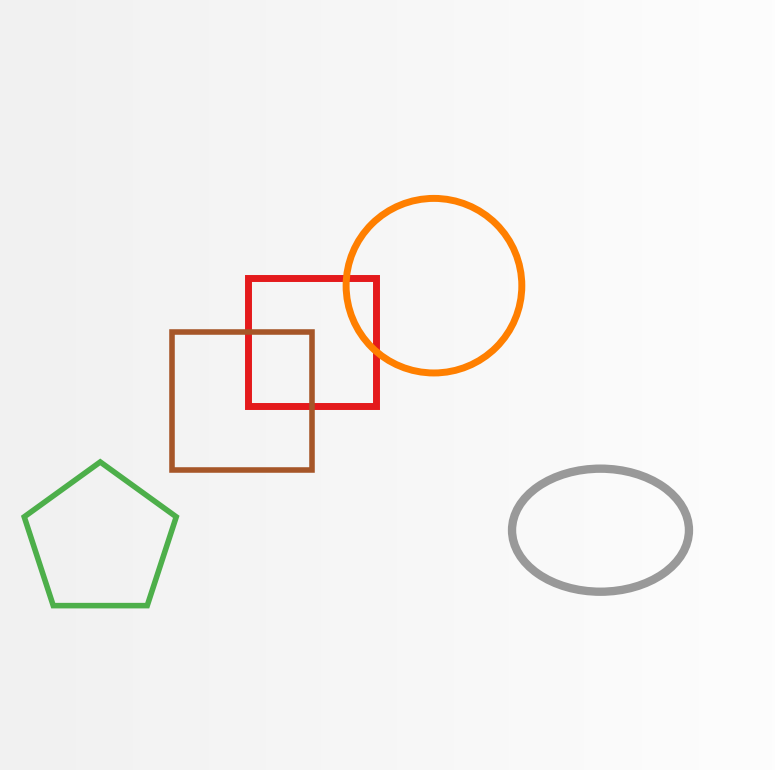[{"shape": "square", "thickness": 2.5, "radius": 0.41, "center": [0.403, 0.556]}, {"shape": "pentagon", "thickness": 2, "radius": 0.52, "center": [0.129, 0.297]}, {"shape": "circle", "thickness": 2.5, "radius": 0.57, "center": [0.56, 0.629]}, {"shape": "square", "thickness": 2, "radius": 0.45, "center": [0.312, 0.479]}, {"shape": "oval", "thickness": 3, "radius": 0.57, "center": [0.775, 0.311]}]